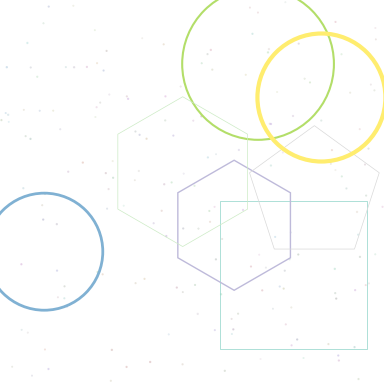[{"shape": "square", "thickness": 0.5, "radius": 0.96, "center": [0.763, 0.286]}, {"shape": "hexagon", "thickness": 1, "radius": 0.84, "center": [0.608, 0.415]}, {"shape": "circle", "thickness": 2, "radius": 0.76, "center": [0.115, 0.346]}, {"shape": "circle", "thickness": 1.5, "radius": 0.99, "center": [0.67, 0.834]}, {"shape": "pentagon", "thickness": 0.5, "radius": 0.89, "center": [0.817, 0.496]}, {"shape": "hexagon", "thickness": 0.5, "radius": 0.97, "center": [0.475, 0.554]}, {"shape": "circle", "thickness": 3, "radius": 0.83, "center": [0.835, 0.747]}]